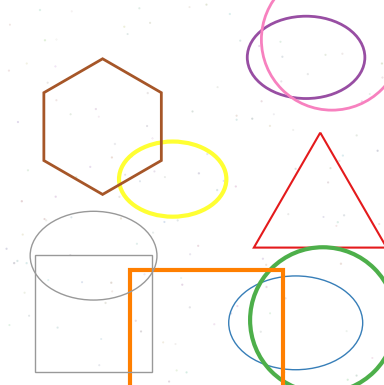[{"shape": "triangle", "thickness": 1.5, "radius": 1.0, "center": [0.832, 0.456]}, {"shape": "oval", "thickness": 1, "radius": 0.87, "center": [0.768, 0.161]}, {"shape": "circle", "thickness": 3, "radius": 0.95, "center": [0.839, 0.169]}, {"shape": "oval", "thickness": 2, "radius": 0.76, "center": [0.795, 0.851]}, {"shape": "square", "thickness": 3, "radius": 0.99, "center": [0.536, 0.101]}, {"shape": "oval", "thickness": 3, "radius": 0.7, "center": [0.449, 0.535]}, {"shape": "hexagon", "thickness": 2, "radius": 0.88, "center": [0.266, 0.671]}, {"shape": "circle", "thickness": 2, "radius": 0.92, "center": [0.862, 0.897]}, {"shape": "square", "thickness": 1, "radius": 0.76, "center": [0.243, 0.186]}, {"shape": "oval", "thickness": 1, "radius": 0.82, "center": [0.243, 0.336]}]